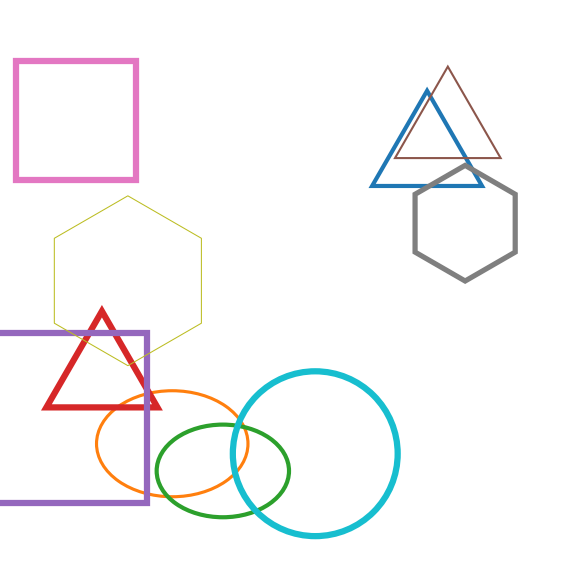[{"shape": "triangle", "thickness": 2, "radius": 0.55, "center": [0.74, 0.732]}, {"shape": "oval", "thickness": 1.5, "radius": 0.66, "center": [0.298, 0.231]}, {"shape": "oval", "thickness": 2, "radius": 0.57, "center": [0.386, 0.184]}, {"shape": "triangle", "thickness": 3, "radius": 0.56, "center": [0.176, 0.349]}, {"shape": "square", "thickness": 3, "radius": 0.74, "center": [0.107, 0.276]}, {"shape": "triangle", "thickness": 1, "radius": 0.53, "center": [0.775, 0.778]}, {"shape": "square", "thickness": 3, "radius": 0.52, "center": [0.131, 0.79]}, {"shape": "hexagon", "thickness": 2.5, "radius": 0.5, "center": [0.805, 0.613]}, {"shape": "hexagon", "thickness": 0.5, "radius": 0.74, "center": [0.221, 0.513]}, {"shape": "circle", "thickness": 3, "radius": 0.71, "center": [0.546, 0.213]}]